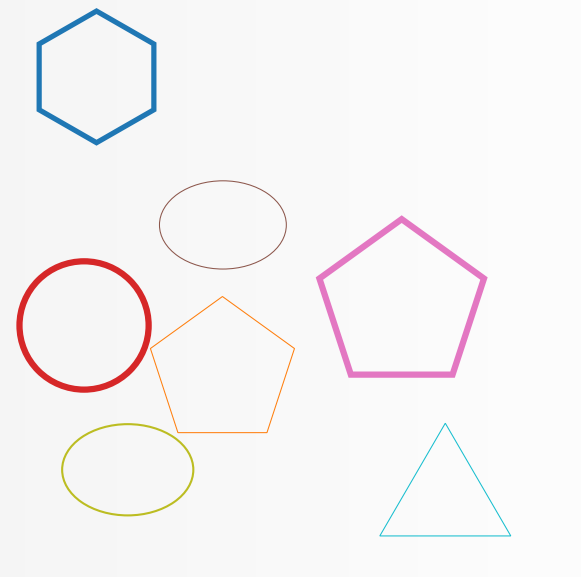[{"shape": "hexagon", "thickness": 2.5, "radius": 0.57, "center": [0.166, 0.866]}, {"shape": "pentagon", "thickness": 0.5, "radius": 0.65, "center": [0.383, 0.355]}, {"shape": "circle", "thickness": 3, "radius": 0.56, "center": [0.145, 0.436]}, {"shape": "oval", "thickness": 0.5, "radius": 0.55, "center": [0.383, 0.61]}, {"shape": "pentagon", "thickness": 3, "radius": 0.74, "center": [0.691, 0.471]}, {"shape": "oval", "thickness": 1, "radius": 0.56, "center": [0.22, 0.186]}, {"shape": "triangle", "thickness": 0.5, "radius": 0.65, "center": [0.766, 0.136]}]